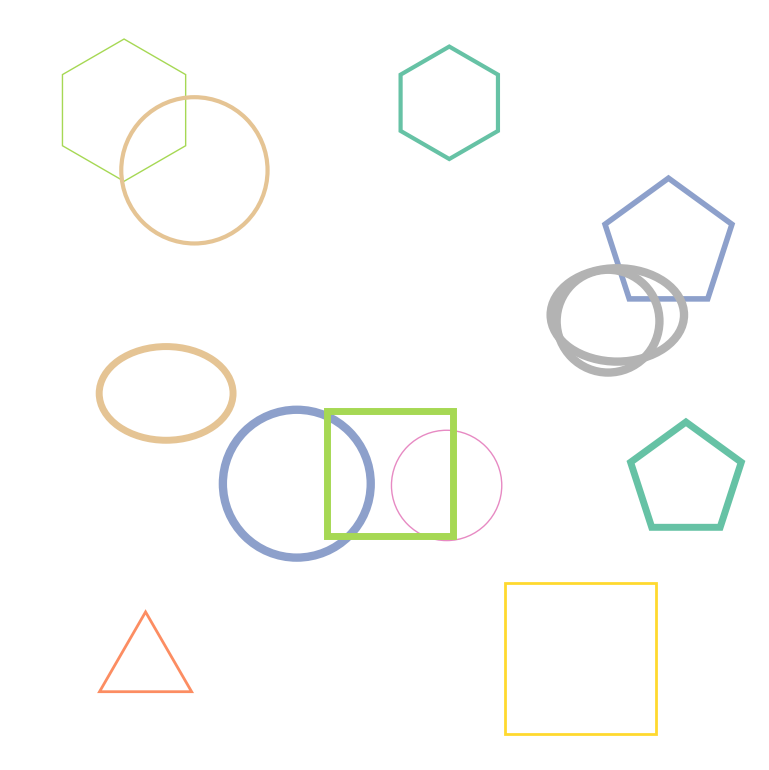[{"shape": "pentagon", "thickness": 2.5, "radius": 0.38, "center": [0.891, 0.376]}, {"shape": "hexagon", "thickness": 1.5, "radius": 0.37, "center": [0.583, 0.867]}, {"shape": "triangle", "thickness": 1, "radius": 0.35, "center": [0.189, 0.136]}, {"shape": "circle", "thickness": 3, "radius": 0.48, "center": [0.385, 0.372]}, {"shape": "pentagon", "thickness": 2, "radius": 0.43, "center": [0.868, 0.682]}, {"shape": "circle", "thickness": 0.5, "radius": 0.36, "center": [0.58, 0.37]}, {"shape": "hexagon", "thickness": 0.5, "radius": 0.46, "center": [0.161, 0.857]}, {"shape": "square", "thickness": 2.5, "radius": 0.41, "center": [0.507, 0.385]}, {"shape": "square", "thickness": 1, "radius": 0.49, "center": [0.754, 0.145]}, {"shape": "circle", "thickness": 1.5, "radius": 0.47, "center": [0.252, 0.779]}, {"shape": "oval", "thickness": 2.5, "radius": 0.43, "center": [0.216, 0.489]}, {"shape": "circle", "thickness": 3, "radius": 0.33, "center": [0.79, 0.583]}, {"shape": "oval", "thickness": 3, "radius": 0.43, "center": [0.802, 0.591]}]